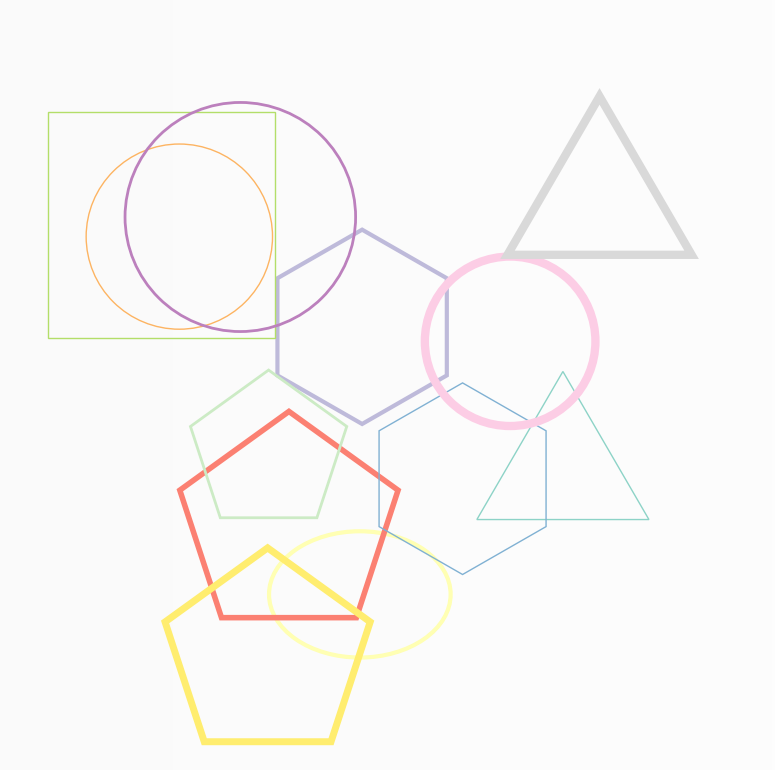[{"shape": "triangle", "thickness": 0.5, "radius": 0.64, "center": [0.726, 0.389]}, {"shape": "oval", "thickness": 1.5, "radius": 0.59, "center": [0.464, 0.228]}, {"shape": "hexagon", "thickness": 1.5, "radius": 0.63, "center": [0.467, 0.576]}, {"shape": "pentagon", "thickness": 2, "radius": 0.74, "center": [0.373, 0.318]}, {"shape": "hexagon", "thickness": 0.5, "radius": 0.62, "center": [0.597, 0.378]}, {"shape": "circle", "thickness": 0.5, "radius": 0.6, "center": [0.231, 0.693]}, {"shape": "square", "thickness": 0.5, "radius": 0.73, "center": [0.208, 0.708]}, {"shape": "circle", "thickness": 3, "radius": 0.55, "center": [0.658, 0.557]}, {"shape": "triangle", "thickness": 3, "radius": 0.69, "center": [0.774, 0.738]}, {"shape": "circle", "thickness": 1, "radius": 0.74, "center": [0.31, 0.718]}, {"shape": "pentagon", "thickness": 1, "radius": 0.53, "center": [0.347, 0.413]}, {"shape": "pentagon", "thickness": 2.5, "radius": 0.7, "center": [0.345, 0.149]}]